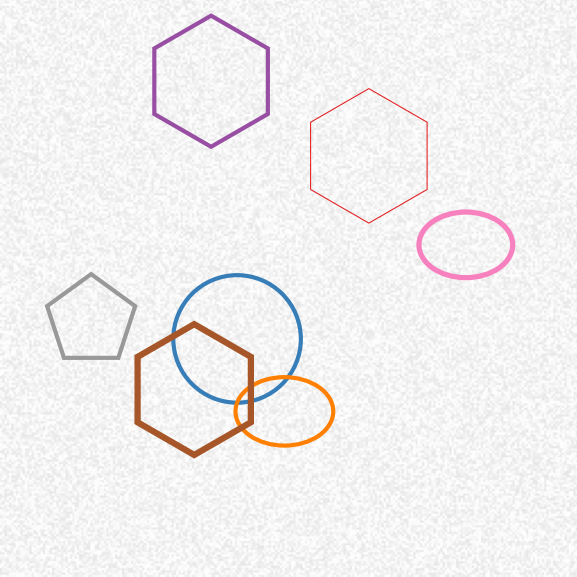[{"shape": "hexagon", "thickness": 0.5, "radius": 0.58, "center": [0.639, 0.729]}, {"shape": "circle", "thickness": 2, "radius": 0.55, "center": [0.411, 0.412]}, {"shape": "hexagon", "thickness": 2, "radius": 0.57, "center": [0.366, 0.858]}, {"shape": "oval", "thickness": 2, "radius": 0.42, "center": [0.492, 0.287]}, {"shape": "hexagon", "thickness": 3, "radius": 0.57, "center": [0.336, 0.325]}, {"shape": "oval", "thickness": 2.5, "radius": 0.41, "center": [0.807, 0.575]}, {"shape": "pentagon", "thickness": 2, "radius": 0.4, "center": [0.158, 0.444]}]